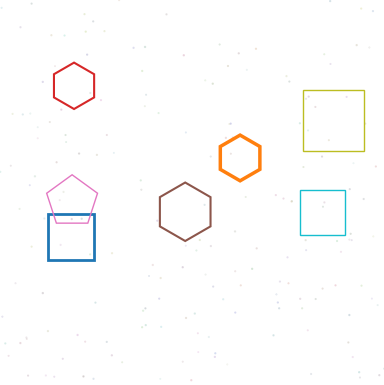[{"shape": "square", "thickness": 2, "radius": 0.3, "center": [0.185, 0.385]}, {"shape": "hexagon", "thickness": 2.5, "radius": 0.3, "center": [0.624, 0.59]}, {"shape": "hexagon", "thickness": 1.5, "radius": 0.3, "center": [0.192, 0.777]}, {"shape": "hexagon", "thickness": 1.5, "radius": 0.38, "center": [0.481, 0.45]}, {"shape": "pentagon", "thickness": 1, "radius": 0.35, "center": [0.187, 0.477]}, {"shape": "square", "thickness": 1, "radius": 0.4, "center": [0.866, 0.686]}, {"shape": "square", "thickness": 1, "radius": 0.29, "center": [0.838, 0.449]}]